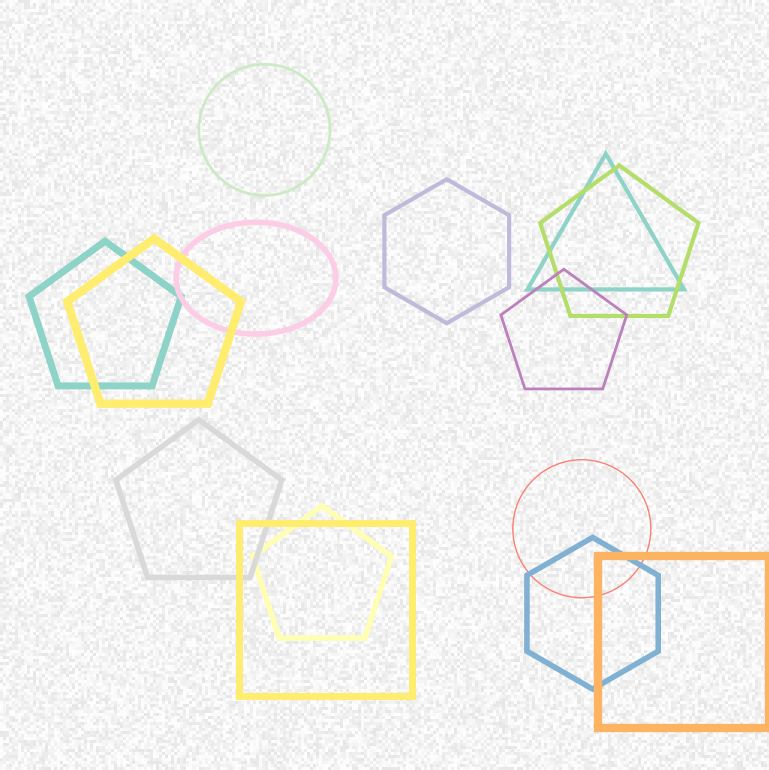[{"shape": "triangle", "thickness": 1.5, "radius": 0.59, "center": [0.787, 0.683]}, {"shape": "pentagon", "thickness": 2.5, "radius": 0.52, "center": [0.136, 0.583]}, {"shape": "pentagon", "thickness": 2, "radius": 0.47, "center": [0.418, 0.248]}, {"shape": "hexagon", "thickness": 1.5, "radius": 0.47, "center": [0.58, 0.674]}, {"shape": "circle", "thickness": 0.5, "radius": 0.45, "center": [0.756, 0.313]}, {"shape": "hexagon", "thickness": 2, "radius": 0.49, "center": [0.77, 0.204]}, {"shape": "square", "thickness": 3, "radius": 0.56, "center": [0.888, 0.166]}, {"shape": "pentagon", "thickness": 1.5, "radius": 0.54, "center": [0.804, 0.677]}, {"shape": "oval", "thickness": 2, "radius": 0.52, "center": [0.332, 0.639]}, {"shape": "pentagon", "thickness": 2, "radius": 0.57, "center": [0.258, 0.342]}, {"shape": "pentagon", "thickness": 1, "radius": 0.43, "center": [0.732, 0.564]}, {"shape": "circle", "thickness": 1, "radius": 0.43, "center": [0.343, 0.831]}, {"shape": "square", "thickness": 2.5, "radius": 0.56, "center": [0.423, 0.209]}, {"shape": "pentagon", "thickness": 3, "radius": 0.59, "center": [0.2, 0.572]}]